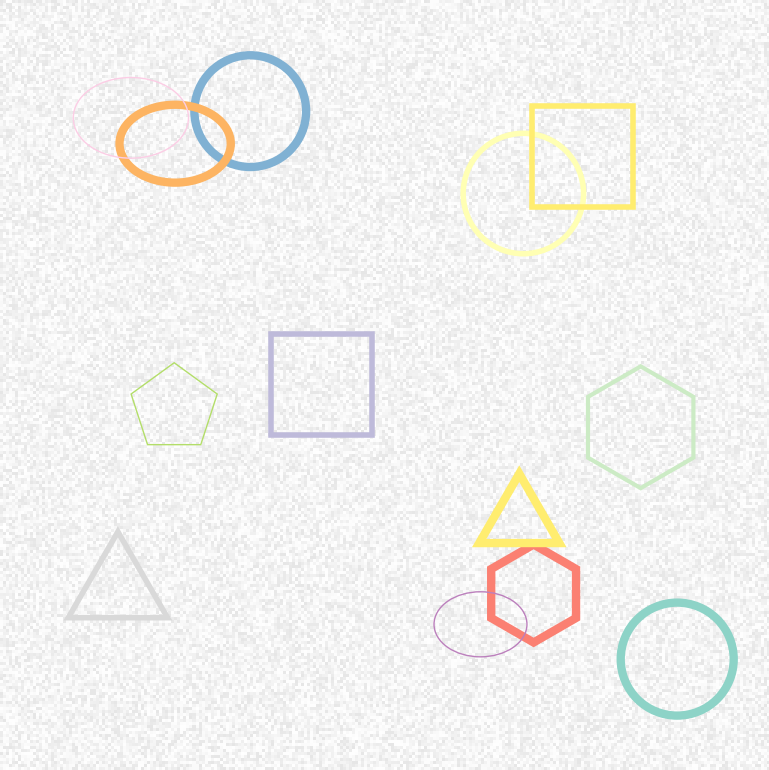[{"shape": "circle", "thickness": 3, "radius": 0.37, "center": [0.88, 0.144]}, {"shape": "circle", "thickness": 2, "radius": 0.39, "center": [0.68, 0.749]}, {"shape": "square", "thickness": 2, "radius": 0.33, "center": [0.417, 0.501]}, {"shape": "hexagon", "thickness": 3, "radius": 0.32, "center": [0.693, 0.229]}, {"shape": "circle", "thickness": 3, "radius": 0.36, "center": [0.325, 0.856]}, {"shape": "oval", "thickness": 3, "radius": 0.36, "center": [0.227, 0.813]}, {"shape": "pentagon", "thickness": 0.5, "radius": 0.29, "center": [0.226, 0.47]}, {"shape": "oval", "thickness": 0.5, "radius": 0.37, "center": [0.17, 0.847]}, {"shape": "triangle", "thickness": 2, "radius": 0.37, "center": [0.153, 0.235]}, {"shape": "oval", "thickness": 0.5, "radius": 0.3, "center": [0.624, 0.189]}, {"shape": "hexagon", "thickness": 1.5, "radius": 0.4, "center": [0.832, 0.445]}, {"shape": "triangle", "thickness": 3, "radius": 0.3, "center": [0.674, 0.325]}, {"shape": "square", "thickness": 2, "radius": 0.33, "center": [0.757, 0.797]}]